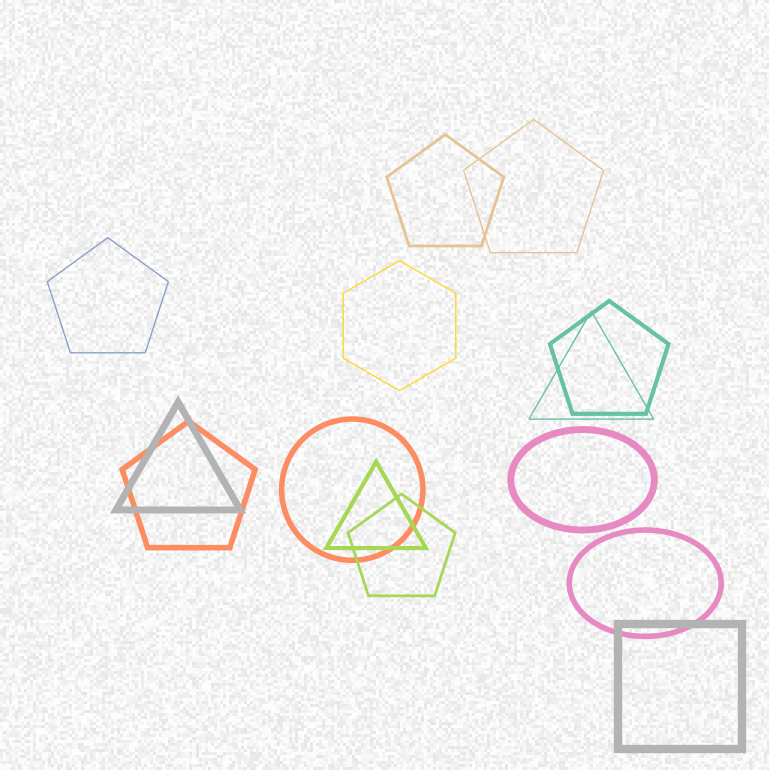[{"shape": "pentagon", "thickness": 1.5, "radius": 0.41, "center": [0.791, 0.528]}, {"shape": "triangle", "thickness": 0.5, "radius": 0.47, "center": [0.768, 0.502]}, {"shape": "circle", "thickness": 2, "radius": 0.46, "center": [0.457, 0.364]}, {"shape": "pentagon", "thickness": 2, "radius": 0.45, "center": [0.245, 0.362]}, {"shape": "pentagon", "thickness": 0.5, "radius": 0.41, "center": [0.14, 0.609]}, {"shape": "oval", "thickness": 2, "radius": 0.49, "center": [0.838, 0.243]}, {"shape": "oval", "thickness": 2.5, "radius": 0.47, "center": [0.757, 0.377]}, {"shape": "triangle", "thickness": 1.5, "radius": 0.37, "center": [0.488, 0.326]}, {"shape": "pentagon", "thickness": 1, "radius": 0.37, "center": [0.522, 0.285]}, {"shape": "hexagon", "thickness": 0.5, "radius": 0.42, "center": [0.519, 0.577]}, {"shape": "pentagon", "thickness": 0.5, "radius": 0.48, "center": [0.693, 0.749]}, {"shape": "pentagon", "thickness": 1, "radius": 0.4, "center": [0.578, 0.745]}, {"shape": "triangle", "thickness": 2.5, "radius": 0.47, "center": [0.231, 0.384]}, {"shape": "square", "thickness": 3, "radius": 0.4, "center": [0.883, 0.108]}]